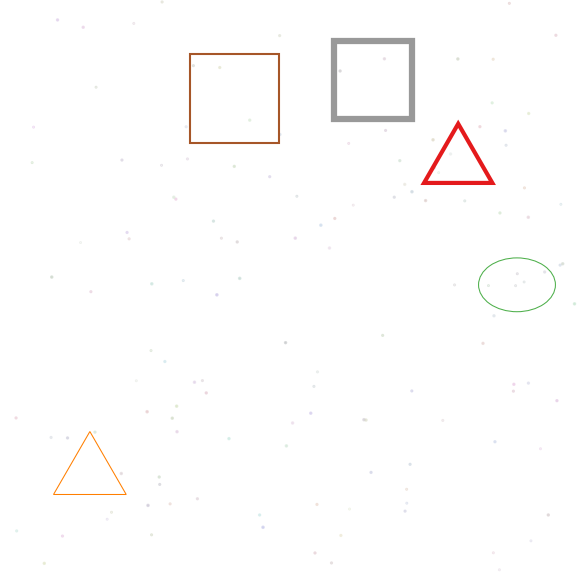[{"shape": "triangle", "thickness": 2, "radius": 0.34, "center": [0.793, 0.717]}, {"shape": "oval", "thickness": 0.5, "radius": 0.33, "center": [0.895, 0.506]}, {"shape": "triangle", "thickness": 0.5, "radius": 0.36, "center": [0.156, 0.179]}, {"shape": "square", "thickness": 1, "radius": 0.38, "center": [0.406, 0.828]}, {"shape": "square", "thickness": 3, "radius": 0.34, "center": [0.646, 0.86]}]